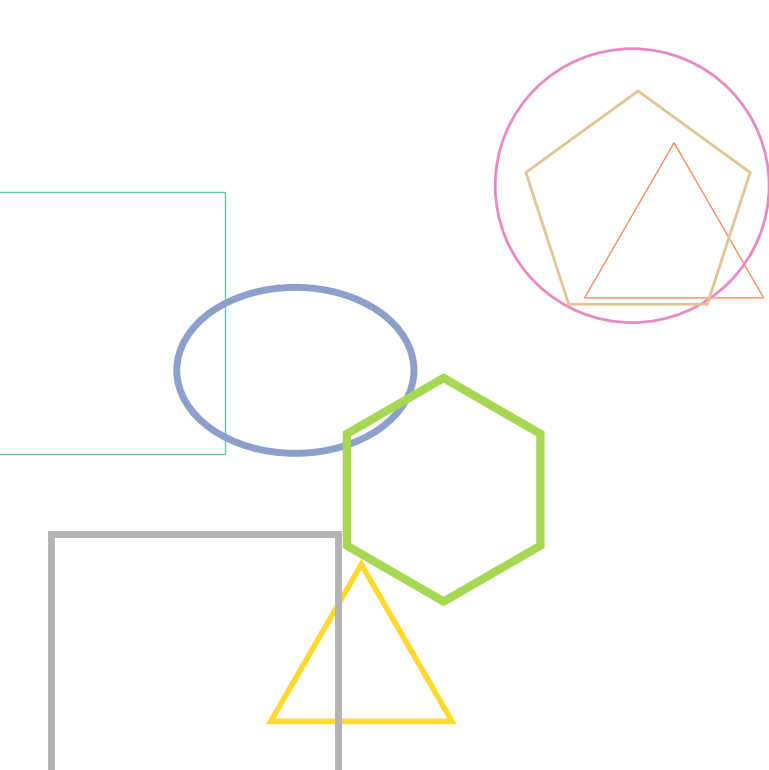[{"shape": "square", "thickness": 0.5, "radius": 0.85, "center": [0.122, 0.58]}, {"shape": "triangle", "thickness": 0.5, "radius": 0.67, "center": [0.875, 0.68]}, {"shape": "oval", "thickness": 2.5, "radius": 0.77, "center": [0.384, 0.519]}, {"shape": "circle", "thickness": 1, "radius": 0.89, "center": [0.821, 0.759]}, {"shape": "hexagon", "thickness": 3, "radius": 0.73, "center": [0.576, 0.364]}, {"shape": "triangle", "thickness": 2, "radius": 0.68, "center": [0.469, 0.131]}, {"shape": "pentagon", "thickness": 1, "radius": 0.77, "center": [0.829, 0.729]}, {"shape": "square", "thickness": 2.5, "radius": 0.93, "center": [0.253, 0.12]}]